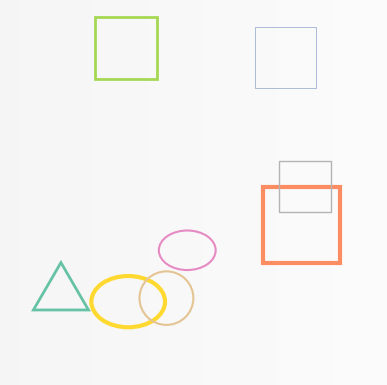[{"shape": "triangle", "thickness": 2, "radius": 0.41, "center": [0.157, 0.236]}, {"shape": "square", "thickness": 3, "radius": 0.49, "center": [0.779, 0.415]}, {"shape": "square", "thickness": 0.5, "radius": 0.39, "center": [0.737, 0.85]}, {"shape": "oval", "thickness": 1.5, "radius": 0.37, "center": [0.483, 0.35]}, {"shape": "square", "thickness": 2, "radius": 0.4, "center": [0.325, 0.875]}, {"shape": "oval", "thickness": 3, "radius": 0.48, "center": [0.331, 0.217]}, {"shape": "circle", "thickness": 1.5, "radius": 0.35, "center": [0.43, 0.226]}, {"shape": "square", "thickness": 1, "radius": 0.33, "center": [0.786, 0.515]}]